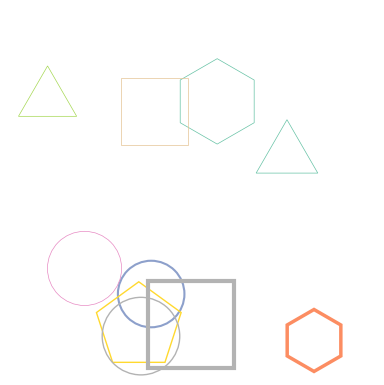[{"shape": "hexagon", "thickness": 0.5, "radius": 0.55, "center": [0.564, 0.737]}, {"shape": "triangle", "thickness": 0.5, "radius": 0.46, "center": [0.745, 0.597]}, {"shape": "hexagon", "thickness": 2.5, "radius": 0.4, "center": [0.816, 0.116]}, {"shape": "circle", "thickness": 1.5, "radius": 0.43, "center": [0.393, 0.236]}, {"shape": "circle", "thickness": 0.5, "radius": 0.48, "center": [0.22, 0.303]}, {"shape": "triangle", "thickness": 0.5, "radius": 0.44, "center": [0.124, 0.741]}, {"shape": "pentagon", "thickness": 1, "radius": 0.58, "center": [0.36, 0.152]}, {"shape": "square", "thickness": 0.5, "radius": 0.43, "center": [0.402, 0.711]}, {"shape": "square", "thickness": 3, "radius": 0.56, "center": [0.496, 0.157]}, {"shape": "circle", "thickness": 1, "radius": 0.5, "center": [0.366, 0.127]}]